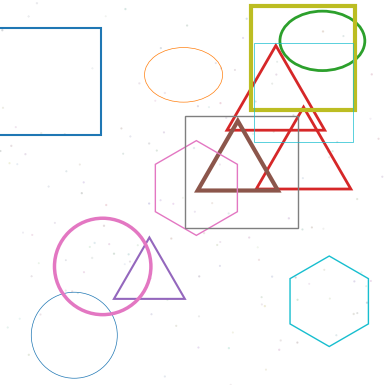[{"shape": "square", "thickness": 1.5, "radius": 0.69, "center": [0.125, 0.788]}, {"shape": "circle", "thickness": 0.5, "radius": 0.56, "center": [0.193, 0.129]}, {"shape": "oval", "thickness": 0.5, "radius": 0.51, "center": [0.477, 0.806]}, {"shape": "oval", "thickness": 2, "radius": 0.55, "center": [0.837, 0.894]}, {"shape": "triangle", "thickness": 2, "radius": 0.73, "center": [0.716, 0.735]}, {"shape": "triangle", "thickness": 2, "radius": 0.71, "center": [0.788, 0.58]}, {"shape": "triangle", "thickness": 1.5, "radius": 0.53, "center": [0.388, 0.277]}, {"shape": "triangle", "thickness": 3, "radius": 0.6, "center": [0.618, 0.565]}, {"shape": "circle", "thickness": 2.5, "radius": 0.63, "center": [0.267, 0.308]}, {"shape": "hexagon", "thickness": 1, "radius": 0.62, "center": [0.51, 0.512]}, {"shape": "square", "thickness": 1, "radius": 0.73, "center": [0.628, 0.553]}, {"shape": "square", "thickness": 3, "radius": 0.67, "center": [0.787, 0.85]}, {"shape": "hexagon", "thickness": 1, "radius": 0.59, "center": [0.855, 0.217]}, {"shape": "square", "thickness": 0.5, "radius": 0.64, "center": [0.787, 0.761]}]